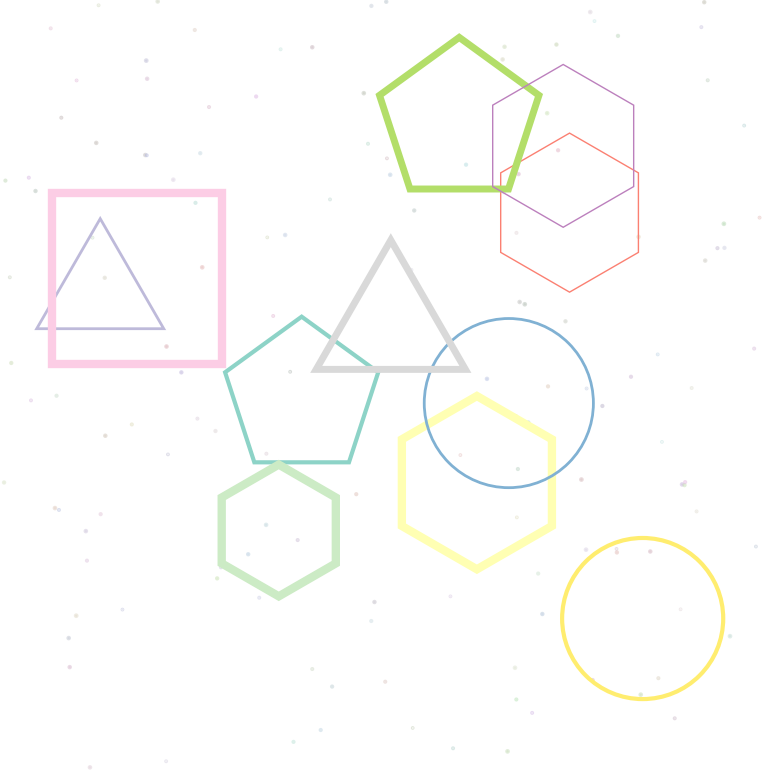[{"shape": "pentagon", "thickness": 1.5, "radius": 0.52, "center": [0.392, 0.484]}, {"shape": "hexagon", "thickness": 3, "radius": 0.56, "center": [0.619, 0.373]}, {"shape": "triangle", "thickness": 1, "radius": 0.48, "center": [0.13, 0.621]}, {"shape": "hexagon", "thickness": 0.5, "radius": 0.52, "center": [0.74, 0.724]}, {"shape": "circle", "thickness": 1, "radius": 0.55, "center": [0.661, 0.476]}, {"shape": "pentagon", "thickness": 2.5, "radius": 0.54, "center": [0.596, 0.843]}, {"shape": "square", "thickness": 3, "radius": 0.55, "center": [0.178, 0.638]}, {"shape": "triangle", "thickness": 2.5, "radius": 0.56, "center": [0.508, 0.576]}, {"shape": "hexagon", "thickness": 0.5, "radius": 0.53, "center": [0.731, 0.811]}, {"shape": "hexagon", "thickness": 3, "radius": 0.43, "center": [0.362, 0.311]}, {"shape": "circle", "thickness": 1.5, "radius": 0.52, "center": [0.835, 0.197]}]